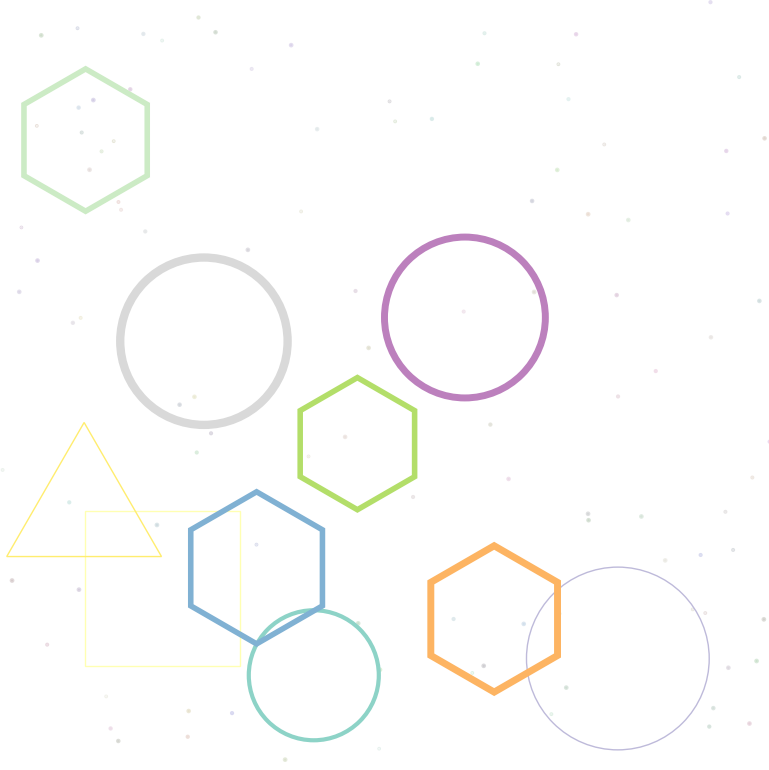[{"shape": "circle", "thickness": 1.5, "radius": 0.42, "center": [0.408, 0.123]}, {"shape": "square", "thickness": 0.5, "radius": 0.5, "center": [0.211, 0.236]}, {"shape": "circle", "thickness": 0.5, "radius": 0.59, "center": [0.802, 0.145]}, {"shape": "hexagon", "thickness": 2, "radius": 0.49, "center": [0.333, 0.263]}, {"shape": "hexagon", "thickness": 2.5, "radius": 0.48, "center": [0.642, 0.196]}, {"shape": "hexagon", "thickness": 2, "radius": 0.43, "center": [0.464, 0.424]}, {"shape": "circle", "thickness": 3, "radius": 0.54, "center": [0.265, 0.557]}, {"shape": "circle", "thickness": 2.5, "radius": 0.52, "center": [0.604, 0.588]}, {"shape": "hexagon", "thickness": 2, "radius": 0.46, "center": [0.111, 0.818]}, {"shape": "triangle", "thickness": 0.5, "radius": 0.58, "center": [0.109, 0.335]}]